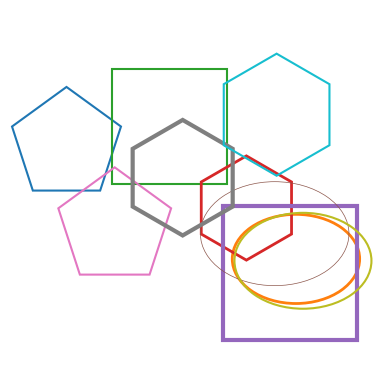[{"shape": "pentagon", "thickness": 1.5, "radius": 0.74, "center": [0.173, 0.625]}, {"shape": "oval", "thickness": 2, "radius": 0.83, "center": [0.769, 0.327]}, {"shape": "square", "thickness": 1.5, "radius": 0.75, "center": [0.44, 0.672]}, {"shape": "hexagon", "thickness": 2, "radius": 0.68, "center": [0.64, 0.46]}, {"shape": "square", "thickness": 3, "radius": 0.87, "center": [0.753, 0.29]}, {"shape": "oval", "thickness": 0.5, "radius": 0.96, "center": [0.713, 0.393]}, {"shape": "pentagon", "thickness": 1.5, "radius": 0.77, "center": [0.298, 0.411]}, {"shape": "hexagon", "thickness": 3, "radius": 0.75, "center": [0.474, 0.538]}, {"shape": "oval", "thickness": 1.5, "radius": 0.89, "center": [0.787, 0.323]}, {"shape": "hexagon", "thickness": 1.5, "radius": 0.79, "center": [0.718, 0.702]}]